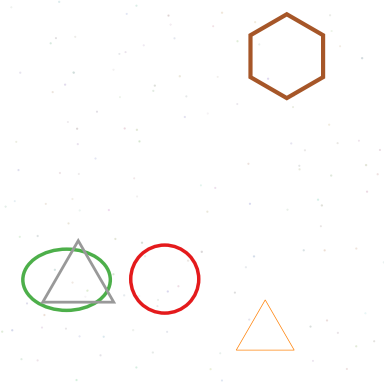[{"shape": "circle", "thickness": 2.5, "radius": 0.44, "center": [0.428, 0.275]}, {"shape": "oval", "thickness": 2.5, "radius": 0.57, "center": [0.173, 0.273]}, {"shape": "triangle", "thickness": 0.5, "radius": 0.43, "center": [0.689, 0.134]}, {"shape": "hexagon", "thickness": 3, "radius": 0.54, "center": [0.745, 0.854]}, {"shape": "triangle", "thickness": 2, "radius": 0.53, "center": [0.203, 0.268]}]